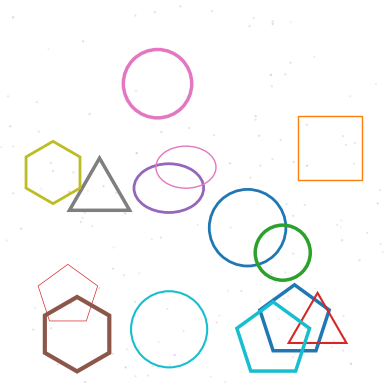[{"shape": "circle", "thickness": 2, "radius": 0.5, "center": [0.643, 0.409]}, {"shape": "pentagon", "thickness": 2.5, "radius": 0.47, "center": [0.765, 0.166]}, {"shape": "square", "thickness": 1, "radius": 0.41, "center": [0.856, 0.616]}, {"shape": "circle", "thickness": 2.5, "radius": 0.36, "center": [0.734, 0.344]}, {"shape": "triangle", "thickness": 1.5, "radius": 0.43, "center": [0.825, 0.153]}, {"shape": "pentagon", "thickness": 0.5, "radius": 0.41, "center": [0.176, 0.232]}, {"shape": "oval", "thickness": 2, "radius": 0.45, "center": [0.438, 0.511]}, {"shape": "hexagon", "thickness": 3, "radius": 0.48, "center": [0.2, 0.132]}, {"shape": "circle", "thickness": 2.5, "radius": 0.44, "center": [0.409, 0.783]}, {"shape": "oval", "thickness": 1, "radius": 0.39, "center": [0.483, 0.566]}, {"shape": "triangle", "thickness": 2.5, "radius": 0.45, "center": [0.259, 0.499]}, {"shape": "hexagon", "thickness": 2, "radius": 0.4, "center": [0.138, 0.552]}, {"shape": "pentagon", "thickness": 2.5, "radius": 0.5, "center": [0.71, 0.117]}, {"shape": "circle", "thickness": 1.5, "radius": 0.49, "center": [0.439, 0.145]}]